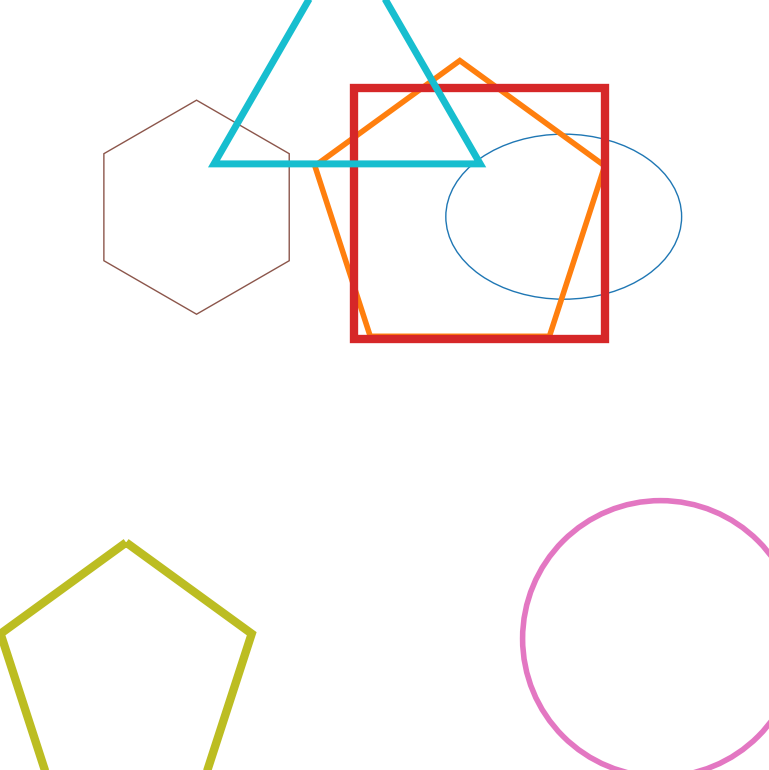[{"shape": "oval", "thickness": 0.5, "radius": 0.77, "center": [0.732, 0.719]}, {"shape": "pentagon", "thickness": 2, "radius": 0.99, "center": [0.597, 0.723]}, {"shape": "square", "thickness": 3, "radius": 0.82, "center": [0.623, 0.723]}, {"shape": "hexagon", "thickness": 0.5, "radius": 0.69, "center": [0.255, 0.731]}, {"shape": "circle", "thickness": 2, "radius": 0.9, "center": [0.858, 0.171]}, {"shape": "pentagon", "thickness": 3, "radius": 0.86, "center": [0.164, 0.124]}, {"shape": "triangle", "thickness": 2.5, "radius": 1.0, "center": [0.451, 0.887]}]